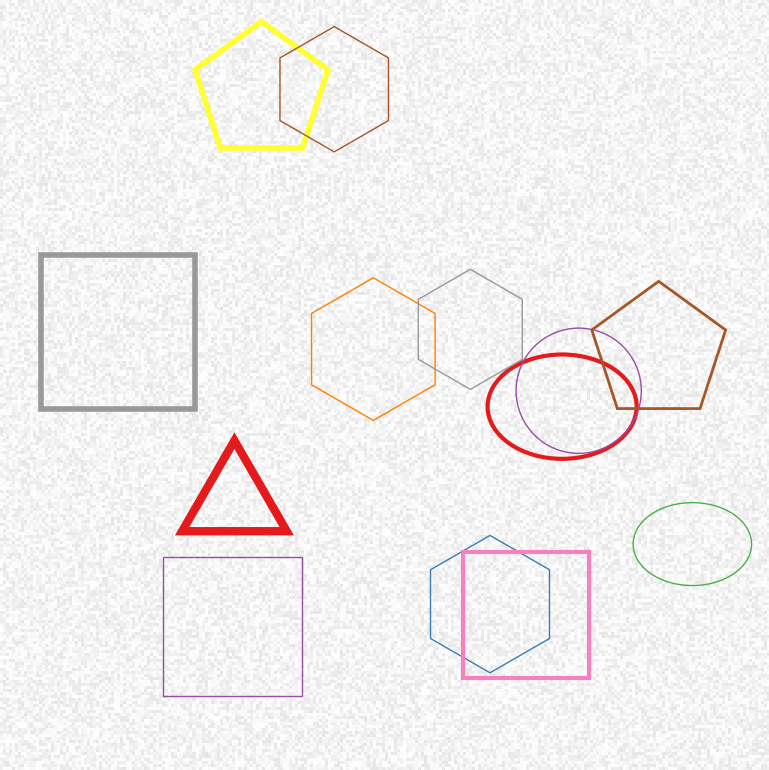[{"shape": "oval", "thickness": 1.5, "radius": 0.48, "center": [0.73, 0.472]}, {"shape": "triangle", "thickness": 3, "radius": 0.39, "center": [0.304, 0.349]}, {"shape": "hexagon", "thickness": 0.5, "radius": 0.45, "center": [0.636, 0.215]}, {"shape": "oval", "thickness": 0.5, "radius": 0.38, "center": [0.899, 0.293]}, {"shape": "square", "thickness": 0.5, "radius": 0.45, "center": [0.302, 0.187]}, {"shape": "circle", "thickness": 0.5, "radius": 0.41, "center": [0.752, 0.493]}, {"shape": "hexagon", "thickness": 0.5, "radius": 0.46, "center": [0.485, 0.547]}, {"shape": "pentagon", "thickness": 2, "radius": 0.45, "center": [0.34, 0.881]}, {"shape": "pentagon", "thickness": 1, "radius": 0.46, "center": [0.855, 0.543]}, {"shape": "hexagon", "thickness": 0.5, "radius": 0.41, "center": [0.434, 0.884]}, {"shape": "square", "thickness": 1.5, "radius": 0.41, "center": [0.683, 0.202]}, {"shape": "hexagon", "thickness": 0.5, "radius": 0.39, "center": [0.611, 0.572]}, {"shape": "square", "thickness": 2, "radius": 0.5, "center": [0.153, 0.569]}]